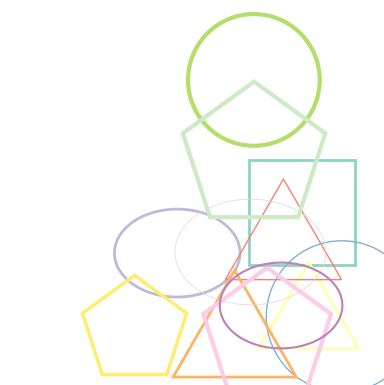[{"shape": "square", "thickness": 2, "radius": 0.69, "center": [0.784, 0.448]}, {"shape": "triangle", "thickness": 2, "radius": 0.75, "center": [0.802, 0.169]}, {"shape": "oval", "thickness": 2, "radius": 0.82, "center": [0.46, 0.343]}, {"shape": "triangle", "thickness": 1, "radius": 0.87, "center": [0.736, 0.361]}, {"shape": "circle", "thickness": 1, "radius": 0.98, "center": [0.888, 0.178]}, {"shape": "triangle", "thickness": 2, "radius": 0.92, "center": [0.61, 0.113]}, {"shape": "circle", "thickness": 3, "radius": 0.86, "center": [0.659, 0.792]}, {"shape": "pentagon", "thickness": 3, "radius": 0.87, "center": [0.694, 0.131]}, {"shape": "oval", "thickness": 0.5, "radius": 0.98, "center": [0.65, 0.346]}, {"shape": "oval", "thickness": 1.5, "radius": 0.8, "center": [0.73, 0.207]}, {"shape": "pentagon", "thickness": 3, "radius": 0.97, "center": [0.66, 0.593]}, {"shape": "pentagon", "thickness": 2.5, "radius": 0.71, "center": [0.35, 0.142]}]